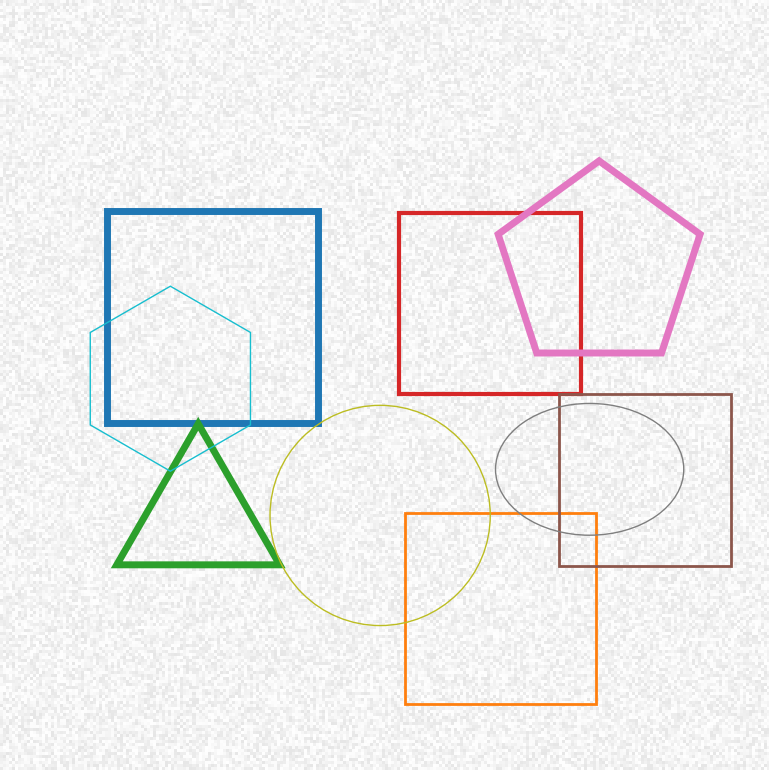[{"shape": "square", "thickness": 2.5, "radius": 0.69, "center": [0.276, 0.588]}, {"shape": "square", "thickness": 1, "radius": 0.62, "center": [0.65, 0.21]}, {"shape": "triangle", "thickness": 2.5, "radius": 0.61, "center": [0.257, 0.328]}, {"shape": "square", "thickness": 1.5, "radius": 0.59, "center": [0.636, 0.606]}, {"shape": "square", "thickness": 1, "radius": 0.56, "center": [0.837, 0.376]}, {"shape": "pentagon", "thickness": 2.5, "radius": 0.69, "center": [0.778, 0.653]}, {"shape": "oval", "thickness": 0.5, "radius": 0.61, "center": [0.766, 0.39]}, {"shape": "circle", "thickness": 0.5, "radius": 0.72, "center": [0.494, 0.331]}, {"shape": "hexagon", "thickness": 0.5, "radius": 0.6, "center": [0.221, 0.508]}]